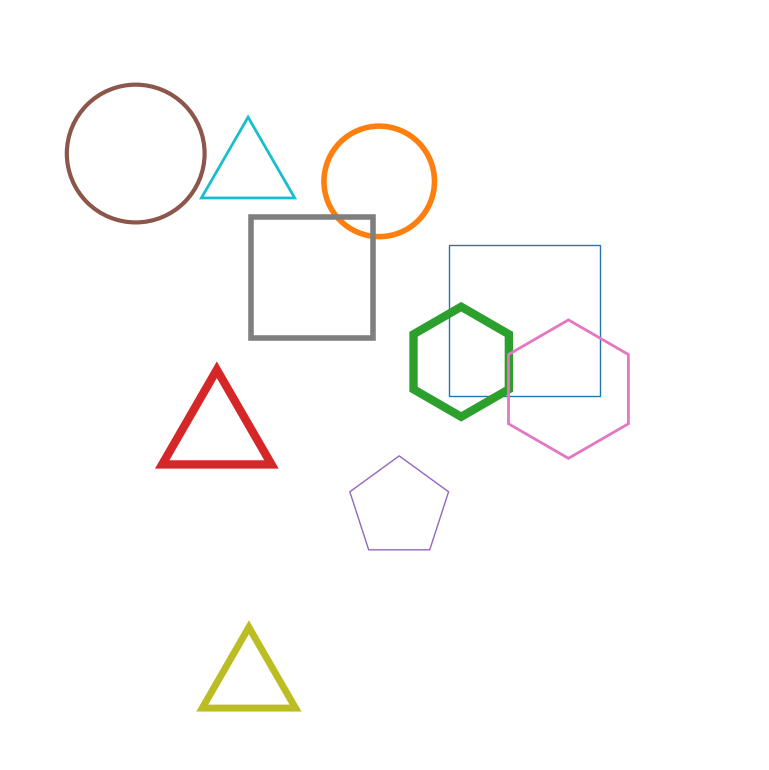[{"shape": "square", "thickness": 0.5, "radius": 0.49, "center": [0.682, 0.584]}, {"shape": "circle", "thickness": 2, "radius": 0.36, "center": [0.492, 0.764]}, {"shape": "hexagon", "thickness": 3, "radius": 0.36, "center": [0.599, 0.53]}, {"shape": "triangle", "thickness": 3, "radius": 0.41, "center": [0.282, 0.438]}, {"shape": "pentagon", "thickness": 0.5, "radius": 0.34, "center": [0.518, 0.34]}, {"shape": "circle", "thickness": 1.5, "radius": 0.45, "center": [0.176, 0.801]}, {"shape": "hexagon", "thickness": 1, "radius": 0.45, "center": [0.738, 0.495]}, {"shape": "square", "thickness": 2, "radius": 0.39, "center": [0.405, 0.64]}, {"shape": "triangle", "thickness": 2.5, "radius": 0.35, "center": [0.323, 0.115]}, {"shape": "triangle", "thickness": 1, "radius": 0.35, "center": [0.322, 0.778]}]